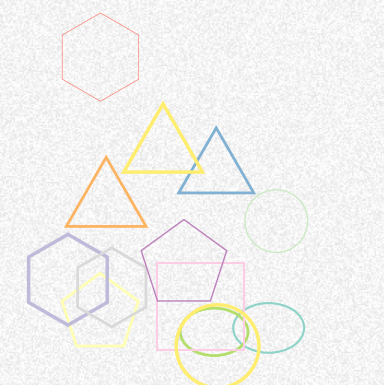[{"shape": "oval", "thickness": 1.5, "radius": 0.46, "center": [0.698, 0.148]}, {"shape": "pentagon", "thickness": 2, "radius": 0.52, "center": [0.26, 0.186]}, {"shape": "hexagon", "thickness": 2.5, "radius": 0.59, "center": [0.176, 0.273]}, {"shape": "hexagon", "thickness": 0.5, "radius": 0.57, "center": [0.261, 0.852]}, {"shape": "triangle", "thickness": 2, "radius": 0.56, "center": [0.562, 0.555]}, {"shape": "triangle", "thickness": 2, "radius": 0.6, "center": [0.276, 0.472]}, {"shape": "oval", "thickness": 2, "radius": 0.44, "center": [0.556, 0.138]}, {"shape": "square", "thickness": 1.5, "radius": 0.57, "center": [0.521, 0.203]}, {"shape": "hexagon", "thickness": 2, "radius": 0.51, "center": [0.29, 0.254]}, {"shape": "pentagon", "thickness": 1, "radius": 0.58, "center": [0.478, 0.313]}, {"shape": "circle", "thickness": 1, "radius": 0.41, "center": [0.718, 0.426]}, {"shape": "circle", "thickness": 2.5, "radius": 0.54, "center": [0.565, 0.101]}, {"shape": "triangle", "thickness": 2.5, "radius": 0.59, "center": [0.424, 0.612]}]